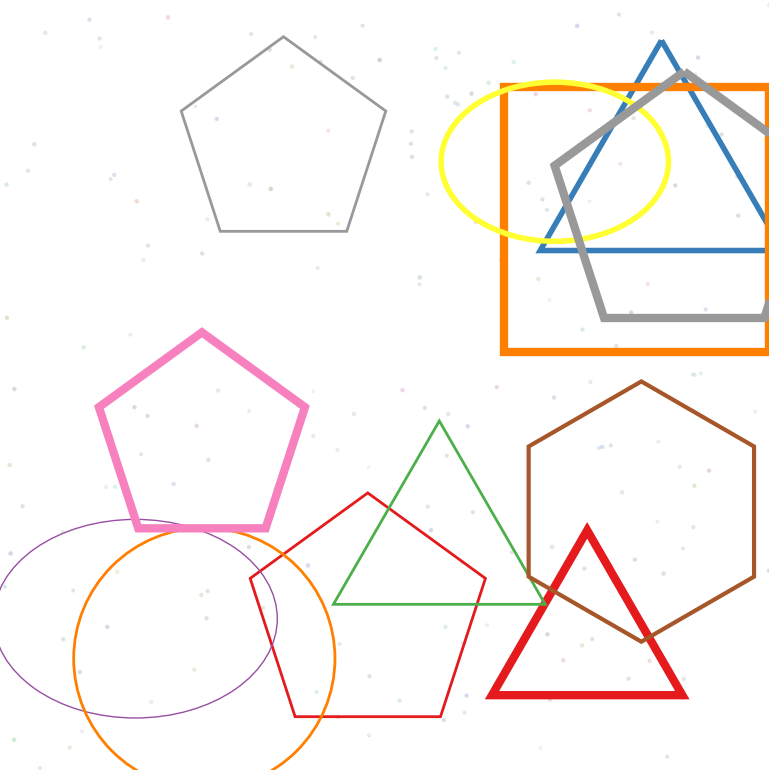[{"shape": "pentagon", "thickness": 1, "radius": 0.8, "center": [0.478, 0.199]}, {"shape": "triangle", "thickness": 3, "radius": 0.71, "center": [0.763, 0.169]}, {"shape": "triangle", "thickness": 2, "radius": 0.91, "center": [0.859, 0.766]}, {"shape": "triangle", "thickness": 1, "radius": 0.79, "center": [0.571, 0.295]}, {"shape": "oval", "thickness": 0.5, "radius": 0.92, "center": [0.176, 0.197]}, {"shape": "circle", "thickness": 1, "radius": 0.85, "center": [0.265, 0.145]}, {"shape": "square", "thickness": 3, "radius": 0.86, "center": [0.827, 0.715]}, {"shape": "oval", "thickness": 2, "radius": 0.74, "center": [0.721, 0.79]}, {"shape": "hexagon", "thickness": 1.5, "radius": 0.85, "center": [0.833, 0.336]}, {"shape": "pentagon", "thickness": 3, "radius": 0.7, "center": [0.262, 0.428]}, {"shape": "pentagon", "thickness": 1, "radius": 0.7, "center": [0.368, 0.813]}, {"shape": "pentagon", "thickness": 3, "radius": 0.88, "center": [0.889, 0.73]}]